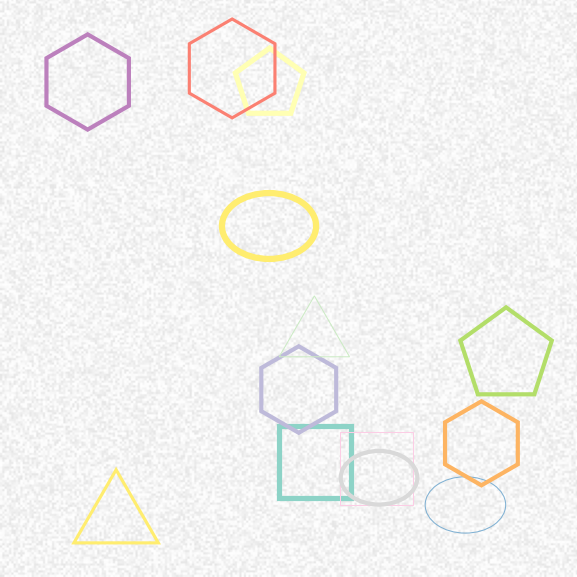[{"shape": "square", "thickness": 2.5, "radius": 0.31, "center": [0.545, 0.198]}, {"shape": "pentagon", "thickness": 2.5, "radius": 0.31, "center": [0.467, 0.853]}, {"shape": "hexagon", "thickness": 2, "radius": 0.37, "center": [0.517, 0.325]}, {"shape": "hexagon", "thickness": 1.5, "radius": 0.43, "center": [0.402, 0.881]}, {"shape": "oval", "thickness": 0.5, "radius": 0.35, "center": [0.806, 0.125]}, {"shape": "hexagon", "thickness": 2, "radius": 0.36, "center": [0.834, 0.232]}, {"shape": "pentagon", "thickness": 2, "radius": 0.42, "center": [0.876, 0.384]}, {"shape": "square", "thickness": 0.5, "radius": 0.32, "center": [0.652, 0.188]}, {"shape": "oval", "thickness": 2, "radius": 0.33, "center": [0.656, 0.172]}, {"shape": "hexagon", "thickness": 2, "radius": 0.41, "center": [0.152, 0.857]}, {"shape": "triangle", "thickness": 0.5, "radius": 0.35, "center": [0.544, 0.416]}, {"shape": "oval", "thickness": 3, "radius": 0.41, "center": [0.466, 0.608]}, {"shape": "triangle", "thickness": 1.5, "radius": 0.42, "center": [0.201, 0.101]}]